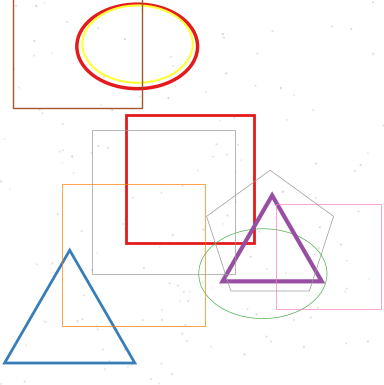[{"shape": "square", "thickness": 2, "radius": 0.83, "center": [0.494, 0.535]}, {"shape": "oval", "thickness": 2.5, "radius": 0.78, "center": [0.356, 0.879]}, {"shape": "triangle", "thickness": 2, "radius": 0.98, "center": [0.181, 0.155]}, {"shape": "oval", "thickness": 0.5, "radius": 0.83, "center": [0.683, 0.289]}, {"shape": "triangle", "thickness": 3, "radius": 0.74, "center": [0.707, 0.344]}, {"shape": "square", "thickness": 0.5, "radius": 0.92, "center": [0.347, 0.339]}, {"shape": "oval", "thickness": 1.5, "radius": 0.72, "center": [0.357, 0.885]}, {"shape": "square", "thickness": 1, "radius": 0.84, "center": [0.201, 0.887]}, {"shape": "square", "thickness": 0.5, "radius": 0.68, "center": [0.853, 0.334]}, {"shape": "square", "thickness": 0.5, "radius": 0.93, "center": [0.425, 0.476]}, {"shape": "pentagon", "thickness": 0.5, "radius": 0.87, "center": [0.702, 0.384]}]